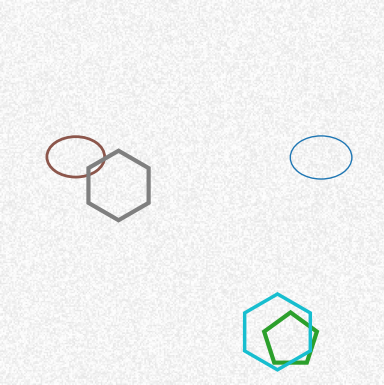[{"shape": "oval", "thickness": 1, "radius": 0.4, "center": [0.834, 0.591]}, {"shape": "pentagon", "thickness": 3, "radius": 0.36, "center": [0.755, 0.116]}, {"shape": "oval", "thickness": 2, "radius": 0.37, "center": [0.197, 0.593]}, {"shape": "hexagon", "thickness": 3, "radius": 0.45, "center": [0.308, 0.518]}, {"shape": "hexagon", "thickness": 2.5, "radius": 0.49, "center": [0.721, 0.138]}]